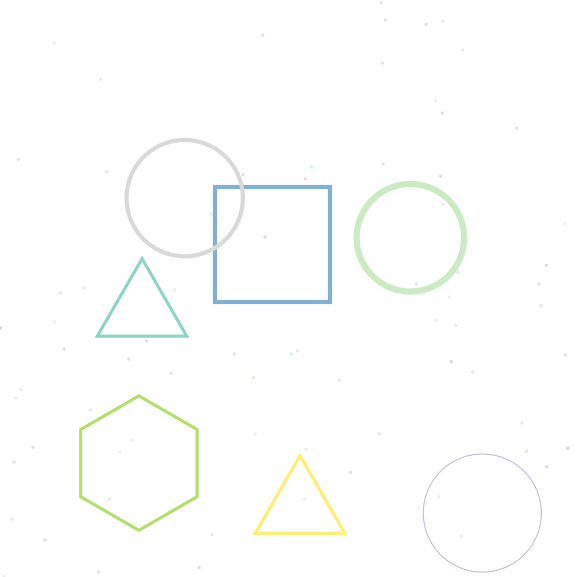[{"shape": "triangle", "thickness": 1.5, "radius": 0.45, "center": [0.246, 0.462]}, {"shape": "circle", "thickness": 0.5, "radius": 0.51, "center": [0.835, 0.111]}, {"shape": "square", "thickness": 2, "radius": 0.5, "center": [0.472, 0.576]}, {"shape": "hexagon", "thickness": 1.5, "radius": 0.58, "center": [0.241, 0.197]}, {"shape": "circle", "thickness": 2, "radius": 0.5, "center": [0.32, 0.656]}, {"shape": "circle", "thickness": 3, "radius": 0.47, "center": [0.711, 0.587]}, {"shape": "triangle", "thickness": 1.5, "radius": 0.45, "center": [0.52, 0.12]}]